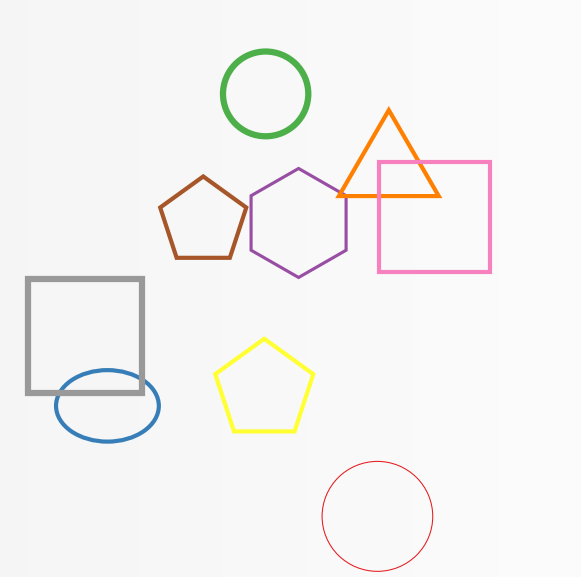[{"shape": "circle", "thickness": 0.5, "radius": 0.48, "center": [0.649, 0.105]}, {"shape": "oval", "thickness": 2, "radius": 0.44, "center": [0.185, 0.296]}, {"shape": "circle", "thickness": 3, "radius": 0.37, "center": [0.457, 0.837]}, {"shape": "hexagon", "thickness": 1.5, "radius": 0.47, "center": [0.514, 0.613]}, {"shape": "triangle", "thickness": 2, "radius": 0.5, "center": [0.669, 0.709]}, {"shape": "pentagon", "thickness": 2, "radius": 0.44, "center": [0.455, 0.324]}, {"shape": "pentagon", "thickness": 2, "radius": 0.39, "center": [0.35, 0.616]}, {"shape": "square", "thickness": 2, "radius": 0.47, "center": [0.747, 0.623]}, {"shape": "square", "thickness": 3, "radius": 0.49, "center": [0.146, 0.418]}]